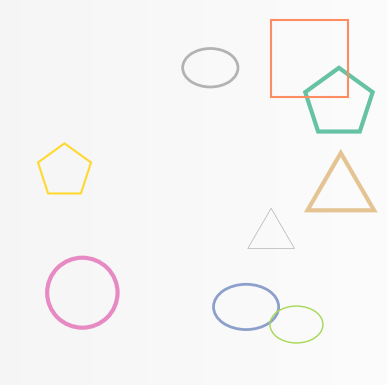[{"shape": "pentagon", "thickness": 3, "radius": 0.46, "center": [0.875, 0.732]}, {"shape": "square", "thickness": 1.5, "radius": 0.5, "center": [0.799, 0.848]}, {"shape": "oval", "thickness": 2, "radius": 0.42, "center": [0.635, 0.203]}, {"shape": "circle", "thickness": 3, "radius": 0.45, "center": [0.213, 0.24]}, {"shape": "oval", "thickness": 1, "radius": 0.34, "center": [0.765, 0.157]}, {"shape": "pentagon", "thickness": 1.5, "radius": 0.36, "center": [0.166, 0.556]}, {"shape": "triangle", "thickness": 3, "radius": 0.5, "center": [0.879, 0.503]}, {"shape": "triangle", "thickness": 0.5, "radius": 0.35, "center": [0.7, 0.389]}, {"shape": "oval", "thickness": 2, "radius": 0.36, "center": [0.543, 0.824]}]